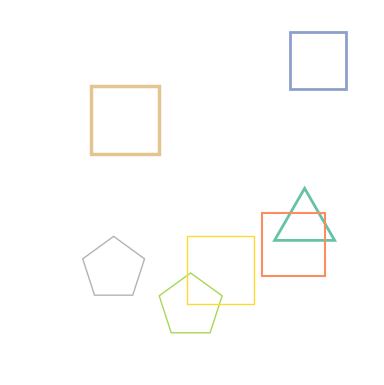[{"shape": "triangle", "thickness": 2, "radius": 0.45, "center": [0.791, 0.421]}, {"shape": "square", "thickness": 1.5, "radius": 0.41, "center": [0.762, 0.365]}, {"shape": "square", "thickness": 2, "radius": 0.37, "center": [0.826, 0.843]}, {"shape": "pentagon", "thickness": 1, "radius": 0.43, "center": [0.495, 0.205]}, {"shape": "square", "thickness": 1, "radius": 0.44, "center": [0.573, 0.299]}, {"shape": "square", "thickness": 2.5, "radius": 0.44, "center": [0.324, 0.688]}, {"shape": "pentagon", "thickness": 1, "radius": 0.42, "center": [0.295, 0.302]}]